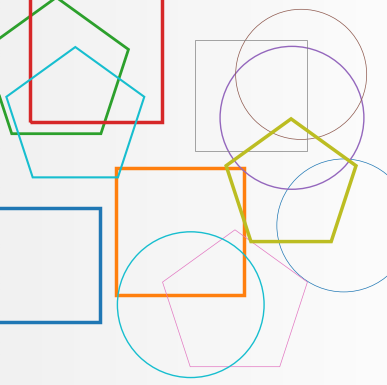[{"shape": "circle", "thickness": 0.5, "radius": 0.86, "center": [0.887, 0.414]}, {"shape": "square", "thickness": 2.5, "radius": 0.74, "center": [0.11, 0.312]}, {"shape": "square", "thickness": 2.5, "radius": 0.82, "center": [0.464, 0.398]}, {"shape": "pentagon", "thickness": 2, "radius": 0.98, "center": [0.145, 0.811]}, {"shape": "square", "thickness": 2.5, "radius": 0.85, "center": [0.247, 0.853]}, {"shape": "circle", "thickness": 1, "radius": 0.93, "center": [0.753, 0.694]}, {"shape": "circle", "thickness": 0.5, "radius": 0.85, "center": [0.777, 0.807]}, {"shape": "pentagon", "thickness": 0.5, "radius": 0.98, "center": [0.606, 0.207]}, {"shape": "square", "thickness": 0.5, "radius": 0.72, "center": [0.648, 0.752]}, {"shape": "pentagon", "thickness": 2.5, "radius": 0.88, "center": [0.751, 0.515]}, {"shape": "circle", "thickness": 1, "radius": 0.95, "center": [0.492, 0.209]}, {"shape": "pentagon", "thickness": 1.5, "radius": 0.94, "center": [0.194, 0.691]}]